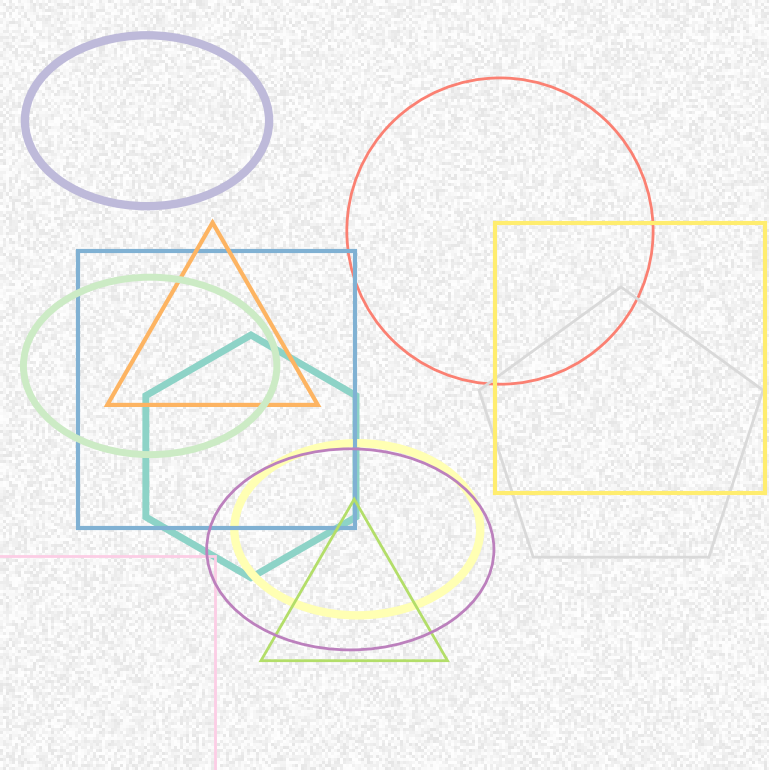[{"shape": "hexagon", "thickness": 2.5, "radius": 0.79, "center": [0.326, 0.407]}, {"shape": "oval", "thickness": 3, "radius": 0.8, "center": [0.464, 0.313]}, {"shape": "oval", "thickness": 3, "radius": 0.79, "center": [0.191, 0.843]}, {"shape": "circle", "thickness": 1, "radius": 0.99, "center": [0.649, 0.7]}, {"shape": "square", "thickness": 1.5, "radius": 0.9, "center": [0.281, 0.494]}, {"shape": "triangle", "thickness": 1.5, "radius": 0.79, "center": [0.276, 0.553]}, {"shape": "triangle", "thickness": 1, "radius": 0.7, "center": [0.46, 0.212]}, {"shape": "square", "thickness": 1, "radius": 0.81, "center": [0.118, 0.116]}, {"shape": "pentagon", "thickness": 1, "radius": 0.97, "center": [0.807, 0.433]}, {"shape": "oval", "thickness": 1, "radius": 0.93, "center": [0.455, 0.287]}, {"shape": "oval", "thickness": 2.5, "radius": 0.82, "center": [0.195, 0.525]}, {"shape": "square", "thickness": 1.5, "radius": 0.88, "center": [0.818, 0.535]}]